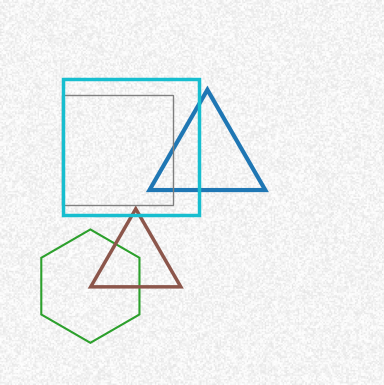[{"shape": "triangle", "thickness": 3, "radius": 0.87, "center": [0.539, 0.593]}, {"shape": "hexagon", "thickness": 1.5, "radius": 0.74, "center": [0.235, 0.257]}, {"shape": "triangle", "thickness": 2.5, "radius": 0.68, "center": [0.353, 0.322]}, {"shape": "square", "thickness": 1, "radius": 0.72, "center": [0.305, 0.61]}, {"shape": "square", "thickness": 2.5, "radius": 0.89, "center": [0.34, 0.618]}]